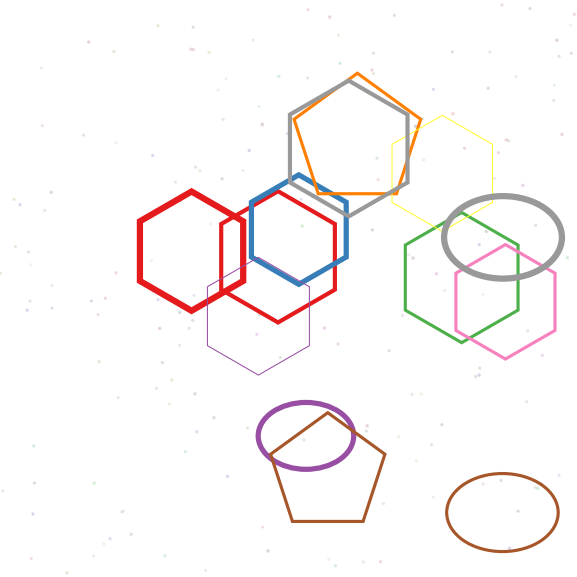[{"shape": "hexagon", "thickness": 2, "radius": 0.57, "center": [0.481, 0.554]}, {"shape": "hexagon", "thickness": 3, "radius": 0.52, "center": [0.332, 0.564]}, {"shape": "hexagon", "thickness": 2.5, "radius": 0.47, "center": [0.517, 0.602]}, {"shape": "hexagon", "thickness": 1.5, "radius": 0.56, "center": [0.799, 0.518]}, {"shape": "oval", "thickness": 2.5, "radius": 0.41, "center": [0.53, 0.244]}, {"shape": "hexagon", "thickness": 0.5, "radius": 0.51, "center": [0.447, 0.452]}, {"shape": "pentagon", "thickness": 1.5, "radius": 0.58, "center": [0.619, 0.757]}, {"shape": "hexagon", "thickness": 0.5, "radius": 0.5, "center": [0.766, 0.699]}, {"shape": "oval", "thickness": 1.5, "radius": 0.48, "center": [0.87, 0.112]}, {"shape": "pentagon", "thickness": 1.5, "radius": 0.52, "center": [0.568, 0.18]}, {"shape": "hexagon", "thickness": 1.5, "radius": 0.5, "center": [0.875, 0.477]}, {"shape": "oval", "thickness": 3, "radius": 0.51, "center": [0.871, 0.588]}, {"shape": "hexagon", "thickness": 2, "radius": 0.59, "center": [0.604, 0.742]}]